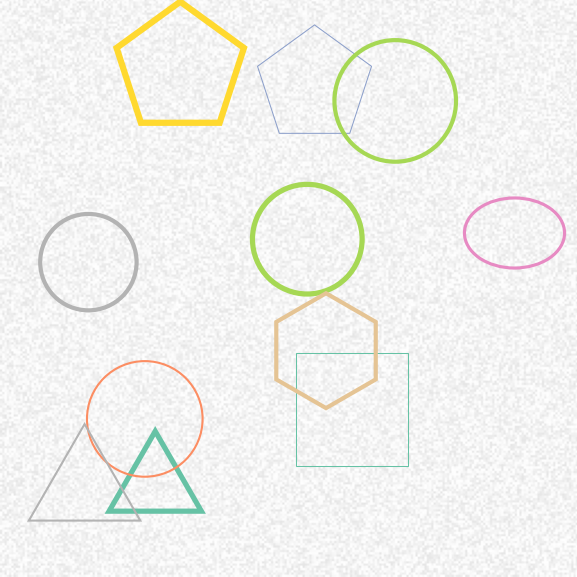[{"shape": "triangle", "thickness": 2.5, "radius": 0.46, "center": [0.269, 0.16]}, {"shape": "square", "thickness": 0.5, "radius": 0.49, "center": [0.609, 0.291]}, {"shape": "circle", "thickness": 1, "radius": 0.5, "center": [0.251, 0.274]}, {"shape": "pentagon", "thickness": 0.5, "radius": 0.52, "center": [0.545, 0.852]}, {"shape": "oval", "thickness": 1.5, "radius": 0.43, "center": [0.891, 0.596]}, {"shape": "circle", "thickness": 2, "radius": 0.53, "center": [0.684, 0.824]}, {"shape": "circle", "thickness": 2.5, "radius": 0.47, "center": [0.532, 0.585]}, {"shape": "pentagon", "thickness": 3, "radius": 0.58, "center": [0.312, 0.88]}, {"shape": "hexagon", "thickness": 2, "radius": 0.5, "center": [0.565, 0.392]}, {"shape": "triangle", "thickness": 1, "radius": 0.56, "center": [0.146, 0.153]}, {"shape": "circle", "thickness": 2, "radius": 0.42, "center": [0.153, 0.545]}]